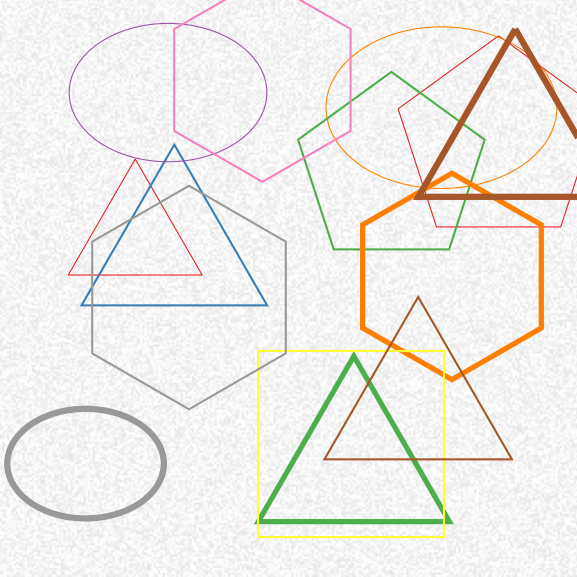[{"shape": "triangle", "thickness": 0.5, "radius": 0.67, "center": [0.234, 0.59]}, {"shape": "pentagon", "thickness": 0.5, "radius": 0.91, "center": [0.863, 0.754]}, {"shape": "triangle", "thickness": 1, "radius": 0.93, "center": [0.302, 0.563]}, {"shape": "pentagon", "thickness": 1, "radius": 0.85, "center": [0.678, 0.705]}, {"shape": "triangle", "thickness": 2.5, "radius": 0.96, "center": [0.613, 0.191]}, {"shape": "oval", "thickness": 0.5, "radius": 0.86, "center": [0.291, 0.839]}, {"shape": "oval", "thickness": 0.5, "radius": 1.0, "center": [0.764, 0.813]}, {"shape": "hexagon", "thickness": 2.5, "radius": 0.89, "center": [0.783, 0.52]}, {"shape": "square", "thickness": 1, "radius": 0.8, "center": [0.608, 0.23]}, {"shape": "triangle", "thickness": 1, "radius": 0.94, "center": [0.724, 0.297]}, {"shape": "triangle", "thickness": 3, "radius": 0.97, "center": [0.892, 0.755]}, {"shape": "hexagon", "thickness": 1, "radius": 0.88, "center": [0.454, 0.861]}, {"shape": "hexagon", "thickness": 1, "radius": 0.97, "center": [0.327, 0.484]}, {"shape": "oval", "thickness": 3, "radius": 0.68, "center": [0.148, 0.196]}]